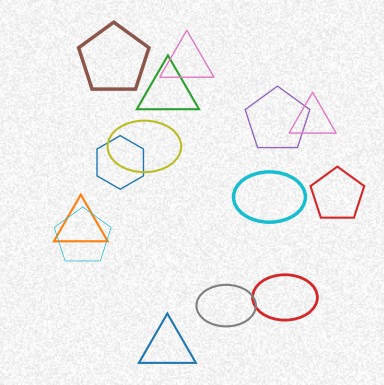[{"shape": "triangle", "thickness": 1.5, "radius": 0.43, "center": [0.435, 0.1]}, {"shape": "hexagon", "thickness": 1, "radius": 0.35, "center": [0.312, 0.578]}, {"shape": "triangle", "thickness": 1.5, "radius": 0.4, "center": [0.21, 0.414]}, {"shape": "triangle", "thickness": 1.5, "radius": 0.47, "center": [0.436, 0.763]}, {"shape": "oval", "thickness": 2, "radius": 0.42, "center": [0.74, 0.227]}, {"shape": "pentagon", "thickness": 1.5, "radius": 0.37, "center": [0.876, 0.494]}, {"shape": "pentagon", "thickness": 1, "radius": 0.44, "center": [0.721, 0.688]}, {"shape": "pentagon", "thickness": 2.5, "radius": 0.48, "center": [0.296, 0.846]}, {"shape": "triangle", "thickness": 1, "radius": 0.35, "center": [0.812, 0.69]}, {"shape": "triangle", "thickness": 1, "radius": 0.41, "center": [0.485, 0.84]}, {"shape": "oval", "thickness": 1.5, "radius": 0.39, "center": [0.587, 0.206]}, {"shape": "oval", "thickness": 1.5, "radius": 0.48, "center": [0.375, 0.62]}, {"shape": "pentagon", "thickness": 0.5, "radius": 0.39, "center": [0.215, 0.385]}, {"shape": "oval", "thickness": 2.5, "radius": 0.47, "center": [0.7, 0.488]}]